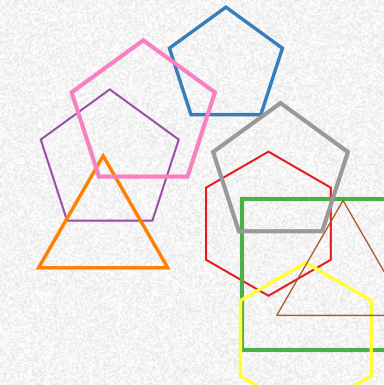[{"shape": "hexagon", "thickness": 1.5, "radius": 0.94, "center": [0.697, 0.419]}, {"shape": "pentagon", "thickness": 2.5, "radius": 0.77, "center": [0.587, 0.827]}, {"shape": "square", "thickness": 3, "radius": 0.98, "center": [0.825, 0.287]}, {"shape": "pentagon", "thickness": 1.5, "radius": 0.94, "center": [0.285, 0.579]}, {"shape": "triangle", "thickness": 2.5, "radius": 0.97, "center": [0.268, 0.401]}, {"shape": "hexagon", "thickness": 2.5, "radius": 0.98, "center": [0.794, 0.121]}, {"shape": "triangle", "thickness": 1, "radius": 0.99, "center": [0.891, 0.28]}, {"shape": "pentagon", "thickness": 3, "radius": 0.98, "center": [0.372, 0.7]}, {"shape": "pentagon", "thickness": 3, "radius": 0.92, "center": [0.729, 0.548]}]